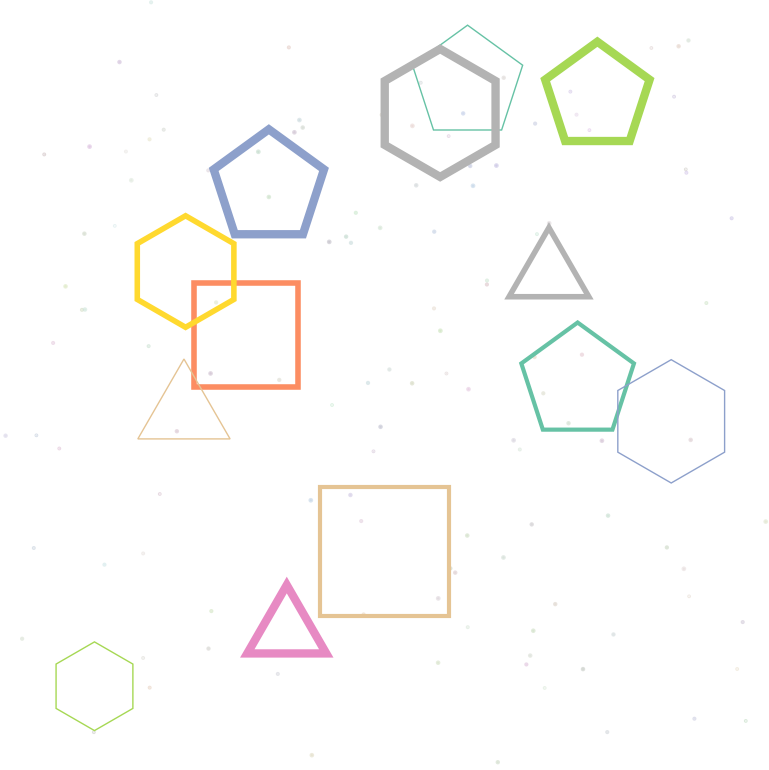[{"shape": "pentagon", "thickness": 0.5, "radius": 0.38, "center": [0.607, 0.892]}, {"shape": "pentagon", "thickness": 1.5, "radius": 0.38, "center": [0.75, 0.504]}, {"shape": "square", "thickness": 2, "radius": 0.34, "center": [0.32, 0.565]}, {"shape": "hexagon", "thickness": 0.5, "radius": 0.4, "center": [0.872, 0.453]}, {"shape": "pentagon", "thickness": 3, "radius": 0.38, "center": [0.349, 0.757]}, {"shape": "triangle", "thickness": 3, "radius": 0.3, "center": [0.372, 0.181]}, {"shape": "pentagon", "thickness": 3, "radius": 0.36, "center": [0.776, 0.875]}, {"shape": "hexagon", "thickness": 0.5, "radius": 0.29, "center": [0.123, 0.109]}, {"shape": "hexagon", "thickness": 2, "radius": 0.36, "center": [0.241, 0.647]}, {"shape": "square", "thickness": 1.5, "radius": 0.42, "center": [0.499, 0.284]}, {"shape": "triangle", "thickness": 0.5, "radius": 0.35, "center": [0.239, 0.465]}, {"shape": "triangle", "thickness": 2, "radius": 0.3, "center": [0.713, 0.645]}, {"shape": "hexagon", "thickness": 3, "radius": 0.42, "center": [0.572, 0.853]}]